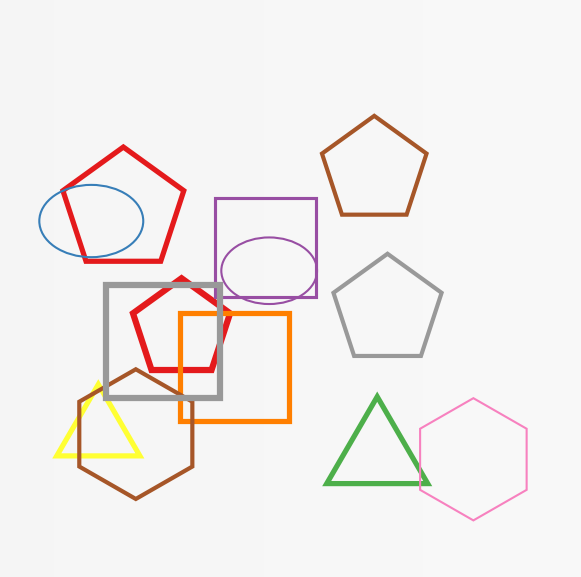[{"shape": "pentagon", "thickness": 3, "radius": 0.44, "center": [0.312, 0.429]}, {"shape": "pentagon", "thickness": 2.5, "radius": 0.55, "center": [0.212, 0.635]}, {"shape": "oval", "thickness": 1, "radius": 0.45, "center": [0.157, 0.616]}, {"shape": "triangle", "thickness": 2.5, "radius": 0.5, "center": [0.649, 0.212]}, {"shape": "square", "thickness": 1.5, "radius": 0.43, "center": [0.457, 0.571]}, {"shape": "oval", "thickness": 1, "radius": 0.41, "center": [0.463, 0.53]}, {"shape": "square", "thickness": 2.5, "radius": 0.47, "center": [0.404, 0.363]}, {"shape": "triangle", "thickness": 2.5, "radius": 0.41, "center": [0.169, 0.251]}, {"shape": "pentagon", "thickness": 2, "radius": 0.47, "center": [0.644, 0.704]}, {"shape": "hexagon", "thickness": 2, "radius": 0.56, "center": [0.234, 0.247]}, {"shape": "hexagon", "thickness": 1, "radius": 0.53, "center": [0.814, 0.204]}, {"shape": "square", "thickness": 3, "radius": 0.49, "center": [0.28, 0.407]}, {"shape": "pentagon", "thickness": 2, "radius": 0.49, "center": [0.667, 0.462]}]